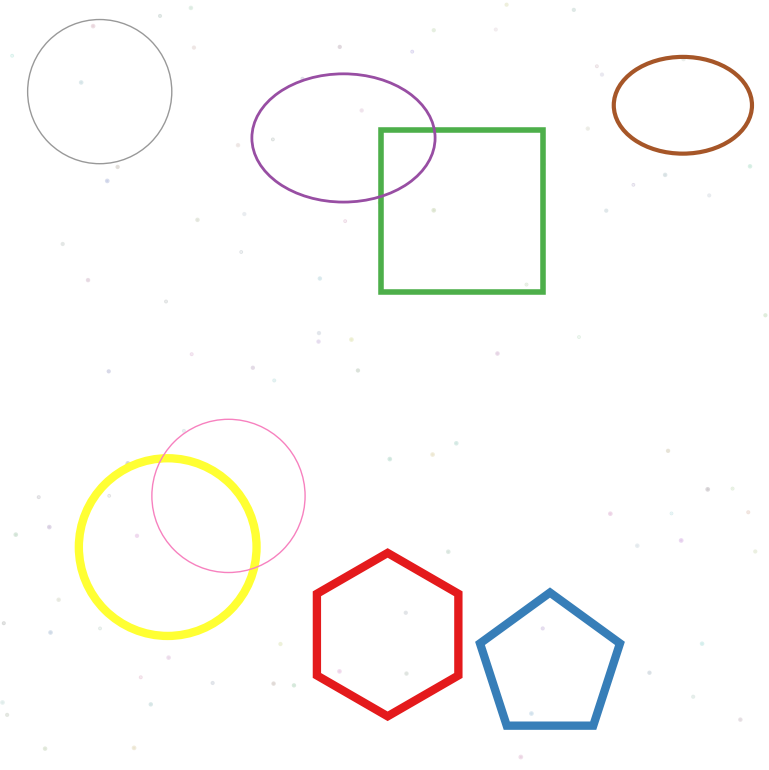[{"shape": "hexagon", "thickness": 3, "radius": 0.53, "center": [0.503, 0.176]}, {"shape": "pentagon", "thickness": 3, "radius": 0.48, "center": [0.714, 0.135]}, {"shape": "square", "thickness": 2, "radius": 0.53, "center": [0.6, 0.726]}, {"shape": "oval", "thickness": 1, "radius": 0.59, "center": [0.446, 0.821]}, {"shape": "circle", "thickness": 3, "radius": 0.58, "center": [0.218, 0.289]}, {"shape": "oval", "thickness": 1.5, "radius": 0.45, "center": [0.887, 0.863]}, {"shape": "circle", "thickness": 0.5, "radius": 0.5, "center": [0.297, 0.356]}, {"shape": "circle", "thickness": 0.5, "radius": 0.47, "center": [0.129, 0.881]}]